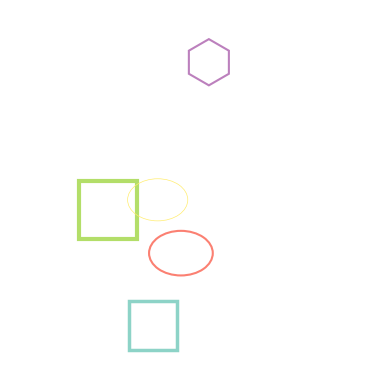[{"shape": "square", "thickness": 2.5, "radius": 0.32, "center": [0.397, 0.155]}, {"shape": "oval", "thickness": 1.5, "radius": 0.41, "center": [0.47, 0.342]}, {"shape": "square", "thickness": 3, "radius": 0.38, "center": [0.28, 0.454]}, {"shape": "hexagon", "thickness": 1.5, "radius": 0.3, "center": [0.543, 0.838]}, {"shape": "oval", "thickness": 0.5, "radius": 0.39, "center": [0.41, 0.481]}]